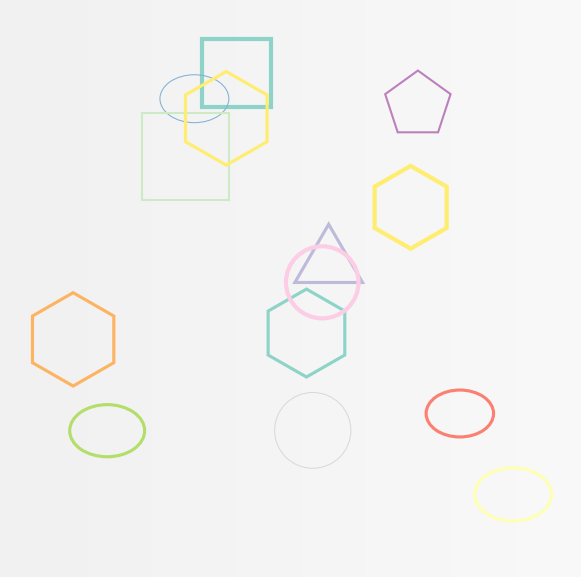[{"shape": "square", "thickness": 2, "radius": 0.3, "center": [0.407, 0.873]}, {"shape": "hexagon", "thickness": 1.5, "radius": 0.38, "center": [0.527, 0.422]}, {"shape": "oval", "thickness": 1.5, "radius": 0.33, "center": [0.883, 0.143]}, {"shape": "triangle", "thickness": 1.5, "radius": 0.34, "center": [0.565, 0.544]}, {"shape": "oval", "thickness": 1.5, "radius": 0.29, "center": [0.791, 0.283]}, {"shape": "oval", "thickness": 0.5, "radius": 0.3, "center": [0.334, 0.828]}, {"shape": "hexagon", "thickness": 1.5, "radius": 0.4, "center": [0.126, 0.411]}, {"shape": "oval", "thickness": 1.5, "radius": 0.32, "center": [0.184, 0.253]}, {"shape": "circle", "thickness": 2, "radius": 0.31, "center": [0.554, 0.51]}, {"shape": "circle", "thickness": 0.5, "radius": 0.33, "center": [0.538, 0.254]}, {"shape": "pentagon", "thickness": 1, "radius": 0.3, "center": [0.719, 0.818]}, {"shape": "square", "thickness": 1, "radius": 0.38, "center": [0.319, 0.729]}, {"shape": "hexagon", "thickness": 2, "radius": 0.36, "center": [0.706, 0.64]}, {"shape": "hexagon", "thickness": 1.5, "radius": 0.41, "center": [0.389, 0.794]}]